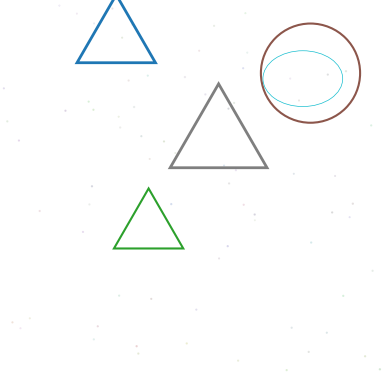[{"shape": "triangle", "thickness": 2, "radius": 0.59, "center": [0.302, 0.896]}, {"shape": "triangle", "thickness": 1.5, "radius": 0.52, "center": [0.386, 0.407]}, {"shape": "circle", "thickness": 1.5, "radius": 0.64, "center": [0.806, 0.81]}, {"shape": "triangle", "thickness": 2, "radius": 0.73, "center": [0.568, 0.637]}, {"shape": "oval", "thickness": 0.5, "radius": 0.52, "center": [0.787, 0.796]}]